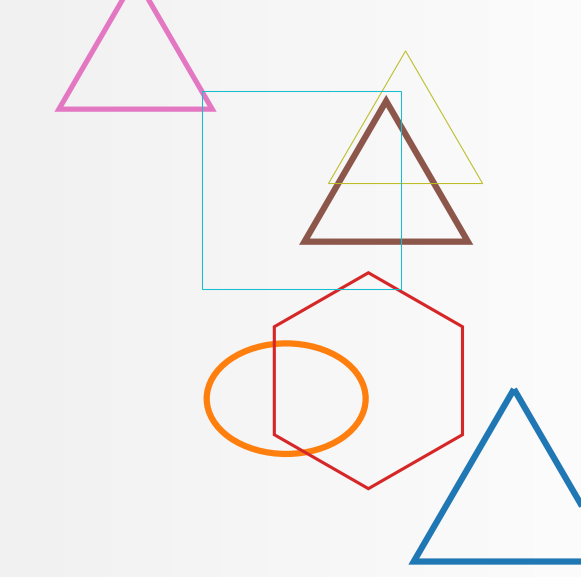[{"shape": "triangle", "thickness": 3, "radius": 1.0, "center": [0.884, 0.126]}, {"shape": "oval", "thickness": 3, "radius": 0.68, "center": [0.492, 0.309]}, {"shape": "hexagon", "thickness": 1.5, "radius": 0.93, "center": [0.634, 0.34]}, {"shape": "triangle", "thickness": 3, "radius": 0.81, "center": [0.664, 0.662]}, {"shape": "triangle", "thickness": 2.5, "radius": 0.76, "center": [0.233, 0.886]}, {"shape": "triangle", "thickness": 0.5, "radius": 0.77, "center": [0.698, 0.758]}, {"shape": "square", "thickness": 0.5, "radius": 0.86, "center": [0.519, 0.671]}]